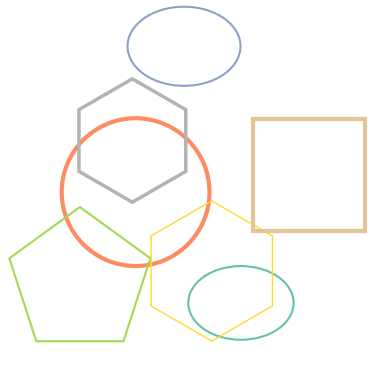[{"shape": "oval", "thickness": 1.5, "radius": 0.68, "center": [0.626, 0.213]}, {"shape": "circle", "thickness": 3, "radius": 0.96, "center": [0.352, 0.501]}, {"shape": "oval", "thickness": 1.5, "radius": 0.73, "center": [0.478, 0.88]}, {"shape": "pentagon", "thickness": 1.5, "radius": 0.96, "center": [0.207, 0.27]}, {"shape": "hexagon", "thickness": 1, "radius": 0.91, "center": [0.55, 0.296]}, {"shape": "square", "thickness": 3, "radius": 0.73, "center": [0.803, 0.547]}, {"shape": "hexagon", "thickness": 2.5, "radius": 0.8, "center": [0.344, 0.635]}]